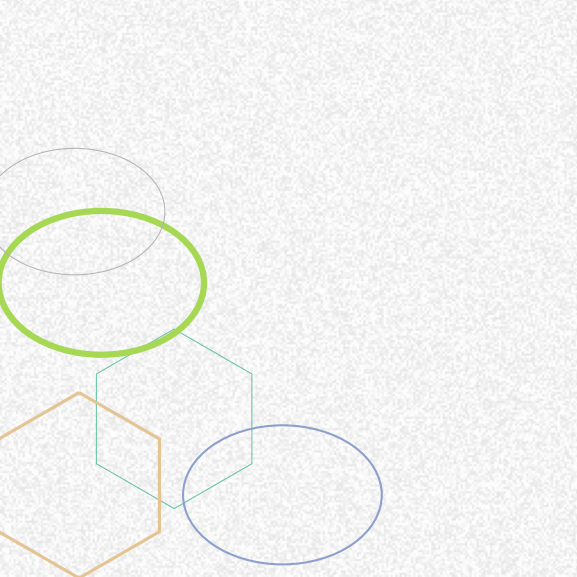[{"shape": "hexagon", "thickness": 0.5, "radius": 0.78, "center": [0.302, 0.274]}, {"shape": "oval", "thickness": 1, "radius": 0.86, "center": [0.489, 0.142]}, {"shape": "oval", "thickness": 3, "radius": 0.89, "center": [0.175, 0.509]}, {"shape": "hexagon", "thickness": 1.5, "radius": 0.8, "center": [0.137, 0.159]}, {"shape": "oval", "thickness": 0.5, "radius": 0.78, "center": [0.129, 0.633]}]